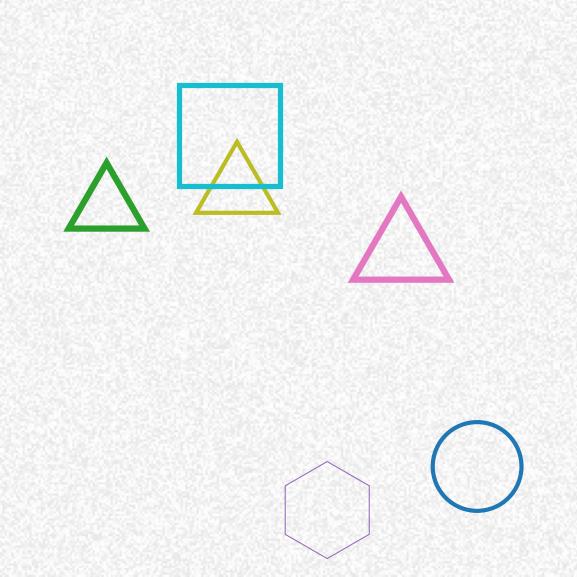[{"shape": "circle", "thickness": 2, "radius": 0.38, "center": [0.826, 0.191]}, {"shape": "triangle", "thickness": 3, "radius": 0.38, "center": [0.185, 0.641]}, {"shape": "hexagon", "thickness": 0.5, "radius": 0.42, "center": [0.567, 0.116]}, {"shape": "triangle", "thickness": 3, "radius": 0.48, "center": [0.695, 0.563]}, {"shape": "triangle", "thickness": 2, "radius": 0.41, "center": [0.41, 0.672]}, {"shape": "square", "thickness": 2.5, "radius": 0.44, "center": [0.397, 0.764]}]